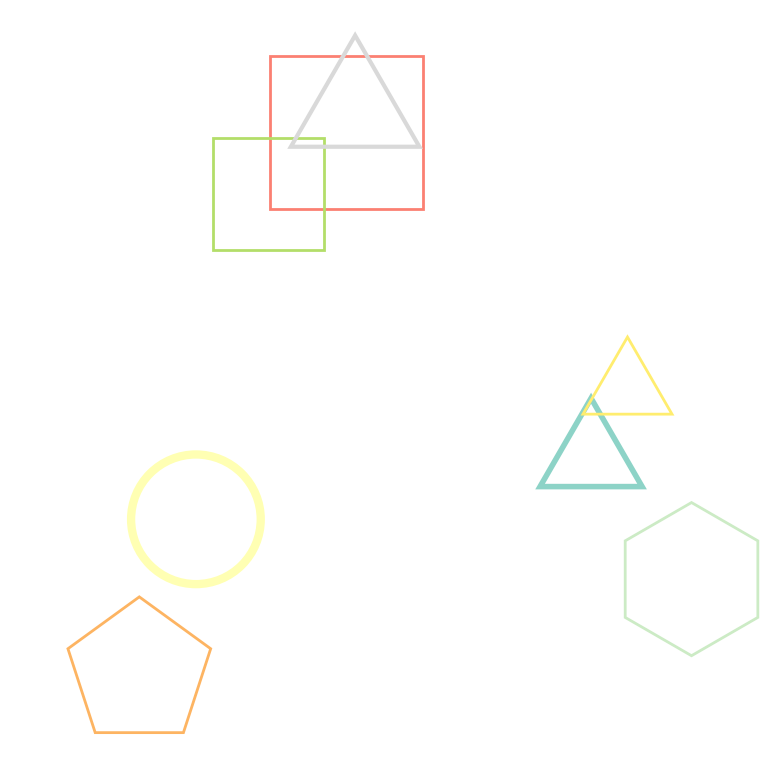[{"shape": "triangle", "thickness": 2, "radius": 0.38, "center": [0.768, 0.406]}, {"shape": "circle", "thickness": 3, "radius": 0.42, "center": [0.254, 0.326]}, {"shape": "square", "thickness": 1, "radius": 0.5, "center": [0.45, 0.828]}, {"shape": "pentagon", "thickness": 1, "radius": 0.49, "center": [0.181, 0.127]}, {"shape": "square", "thickness": 1, "radius": 0.36, "center": [0.349, 0.748]}, {"shape": "triangle", "thickness": 1.5, "radius": 0.48, "center": [0.461, 0.858]}, {"shape": "hexagon", "thickness": 1, "radius": 0.5, "center": [0.898, 0.248]}, {"shape": "triangle", "thickness": 1, "radius": 0.33, "center": [0.815, 0.496]}]